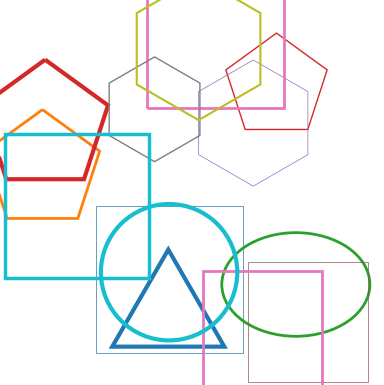[{"shape": "square", "thickness": 0.5, "radius": 0.95, "center": [0.44, 0.273]}, {"shape": "triangle", "thickness": 3, "radius": 0.84, "center": [0.437, 0.184]}, {"shape": "pentagon", "thickness": 2, "radius": 0.78, "center": [0.11, 0.559]}, {"shape": "oval", "thickness": 2, "radius": 0.96, "center": [0.768, 0.261]}, {"shape": "pentagon", "thickness": 3, "radius": 0.86, "center": [0.117, 0.673]}, {"shape": "pentagon", "thickness": 1, "radius": 0.69, "center": [0.718, 0.776]}, {"shape": "hexagon", "thickness": 0.5, "radius": 0.82, "center": [0.658, 0.68]}, {"shape": "square", "thickness": 0.5, "radius": 0.78, "center": [0.801, 0.164]}, {"shape": "square", "thickness": 2, "radius": 0.89, "center": [0.56, 0.898]}, {"shape": "square", "thickness": 2, "radius": 0.77, "center": [0.683, 0.142]}, {"shape": "hexagon", "thickness": 1, "radius": 0.68, "center": [0.401, 0.716]}, {"shape": "hexagon", "thickness": 1.5, "radius": 0.93, "center": [0.516, 0.873]}, {"shape": "circle", "thickness": 3, "radius": 0.89, "center": [0.439, 0.293]}, {"shape": "square", "thickness": 2.5, "radius": 0.93, "center": [0.201, 0.465]}]